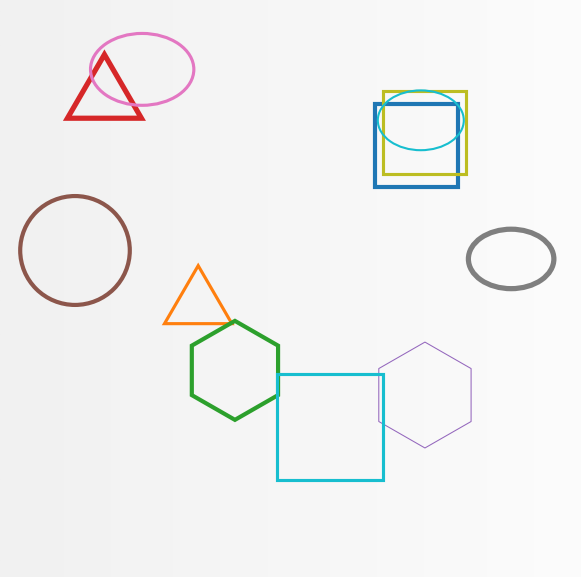[{"shape": "square", "thickness": 2, "radius": 0.36, "center": [0.717, 0.747]}, {"shape": "triangle", "thickness": 1.5, "radius": 0.33, "center": [0.341, 0.472]}, {"shape": "hexagon", "thickness": 2, "radius": 0.43, "center": [0.404, 0.358]}, {"shape": "triangle", "thickness": 2.5, "radius": 0.37, "center": [0.18, 0.831]}, {"shape": "hexagon", "thickness": 0.5, "radius": 0.46, "center": [0.731, 0.315]}, {"shape": "circle", "thickness": 2, "radius": 0.47, "center": [0.129, 0.565]}, {"shape": "oval", "thickness": 1.5, "radius": 0.44, "center": [0.245, 0.879]}, {"shape": "oval", "thickness": 2.5, "radius": 0.37, "center": [0.879, 0.551]}, {"shape": "square", "thickness": 1.5, "radius": 0.36, "center": [0.73, 0.77]}, {"shape": "square", "thickness": 1.5, "radius": 0.46, "center": [0.568, 0.26]}, {"shape": "oval", "thickness": 1, "radius": 0.37, "center": [0.724, 0.791]}]